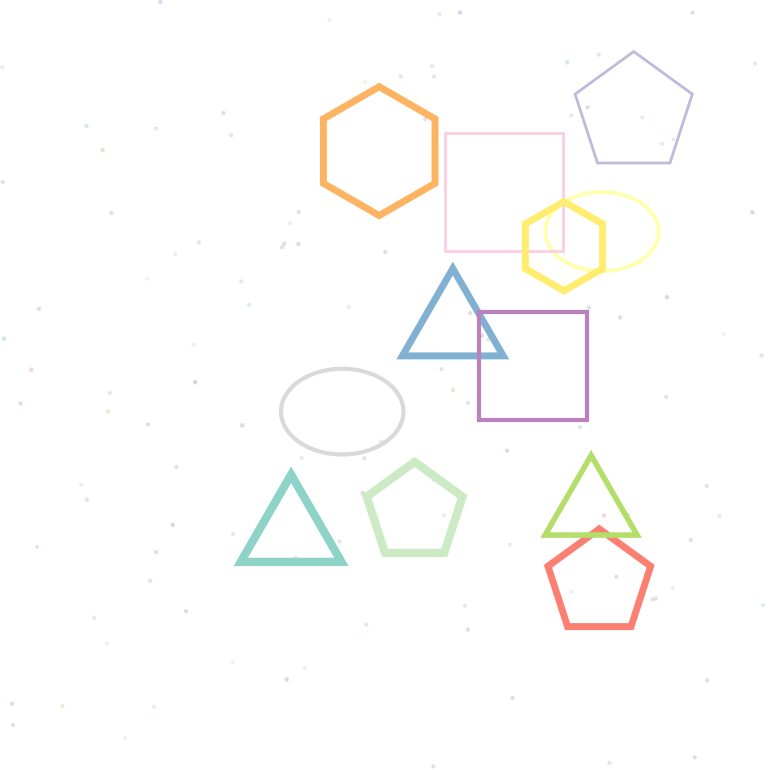[{"shape": "triangle", "thickness": 3, "radius": 0.38, "center": [0.378, 0.308]}, {"shape": "oval", "thickness": 1.5, "radius": 0.37, "center": [0.782, 0.699]}, {"shape": "pentagon", "thickness": 1, "radius": 0.4, "center": [0.823, 0.853]}, {"shape": "pentagon", "thickness": 2.5, "radius": 0.35, "center": [0.778, 0.243]}, {"shape": "triangle", "thickness": 2.5, "radius": 0.38, "center": [0.588, 0.576]}, {"shape": "hexagon", "thickness": 2.5, "radius": 0.42, "center": [0.492, 0.804]}, {"shape": "triangle", "thickness": 2, "radius": 0.34, "center": [0.768, 0.34]}, {"shape": "square", "thickness": 1, "radius": 0.38, "center": [0.655, 0.751]}, {"shape": "oval", "thickness": 1.5, "radius": 0.4, "center": [0.444, 0.465]}, {"shape": "square", "thickness": 1.5, "radius": 0.35, "center": [0.692, 0.525]}, {"shape": "pentagon", "thickness": 3, "radius": 0.33, "center": [0.538, 0.335]}, {"shape": "hexagon", "thickness": 2.5, "radius": 0.29, "center": [0.732, 0.68]}]